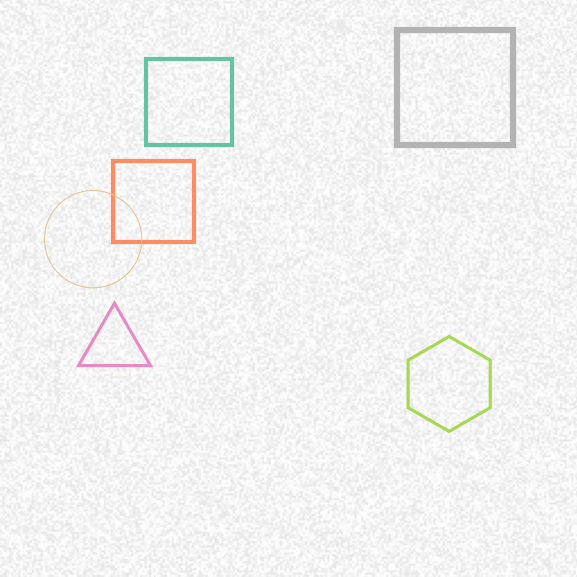[{"shape": "square", "thickness": 2, "radius": 0.37, "center": [0.327, 0.822]}, {"shape": "square", "thickness": 2, "radius": 0.35, "center": [0.266, 0.65]}, {"shape": "triangle", "thickness": 1.5, "radius": 0.36, "center": [0.198, 0.402]}, {"shape": "hexagon", "thickness": 1.5, "radius": 0.41, "center": [0.778, 0.334]}, {"shape": "circle", "thickness": 0.5, "radius": 0.42, "center": [0.161, 0.585]}, {"shape": "square", "thickness": 3, "radius": 0.5, "center": [0.788, 0.847]}]